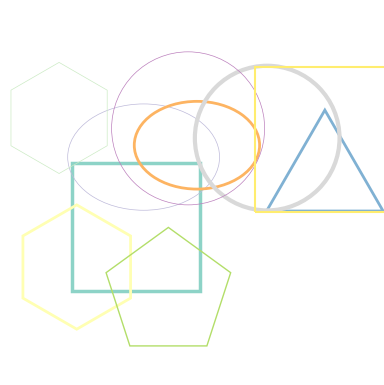[{"shape": "square", "thickness": 2.5, "radius": 0.83, "center": [0.354, 0.41]}, {"shape": "hexagon", "thickness": 2, "radius": 0.81, "center": [0.199, 0.306]}, {"shape": "oval", "thickness": 0.5, "radius": 0.99, "center": [0.373, 0.592]}, {"shape": "triangle", "thickness": 2, "radius": 0.87, "center": [0.844, 0.539]}, {"shape": "oval", "thickness": 2, "radius": 0.81, "center": [0.512, 0.623]}, {"shape": "pentagon", "thickness": 1, "radius": 0.85, "center": [0.437, 0.239]}, {"shape": "circle", "thickness": 3, "radius": 0.94, "center": [0.694, 0.641]}, {"shape": "circle", "thickness": 0.5, "radius": 0.99, "center": [0.489, 0.667]}, {"shape": "hexagon", "thickness": 0.5, "radius": 0.72, "center": [0.153, 0.694]}, {"shape": "square", "thickness": 1.5, "radius": 0.94, "center": [0.851, 0.637]}]